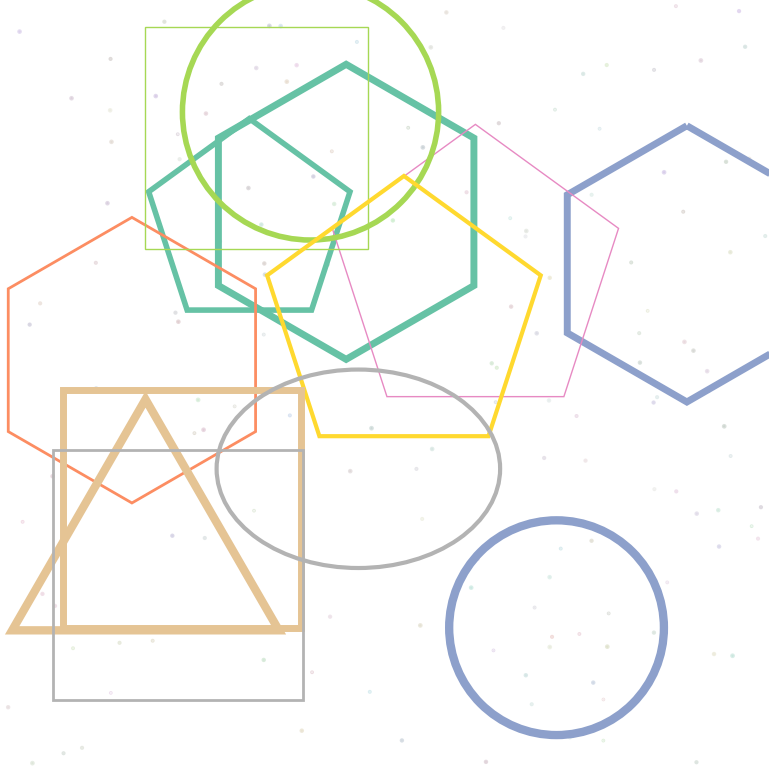[{"shape": "hexagon", "thickness": 2.5, "radius": 0.96, "center": [0.45, 0.725]}, {"shape": "pentagon", "thickness": 2, "radius": 0.69, "center": [0.324, 0.709]}, {"shape": "hexagon", "thickness": 1, "radius": 0.93, "center": [0.171, 0.532]}, {"shape": "hexagon", "thickness": 2.5, "radius": 0.9, "center": [0.892, 0.657]}, {"shape": "circle", "thickness": 3, "radius": 0.7, "center": [0.723, 0.185]}, {"shape": "pentagon", "thickness": 0.5, "radius": 0.98, "center": [0.617, 0.643]}, {"shape": "circle", "thickness": 2, "radius": 0.83, "center": [0.403, 0.855]}, {"shape": "square", "thickness": 0.5, "radius": 0.72, "center": [0.333, 0.821]}, {"shape": "pentagon", "thickness": 1.5, "radius": 0.93, "center": [0.525, 0.585]}, {"shape": "triangle", "thickness": 3, "radius": 1.0, "center": [0.189, 0.281]}, {"shape": "square", "thickness": 2.5, "radius": 0.77, "center": [0.236, 0.339]}, {"shape": "oval", "thickness": 1.5, "radius": 0.92, "center": [0.465, 0.391]}, {"shape": "square", "thickness": 1, "radius": 0.81, "center": [0.231, 0.253]}]